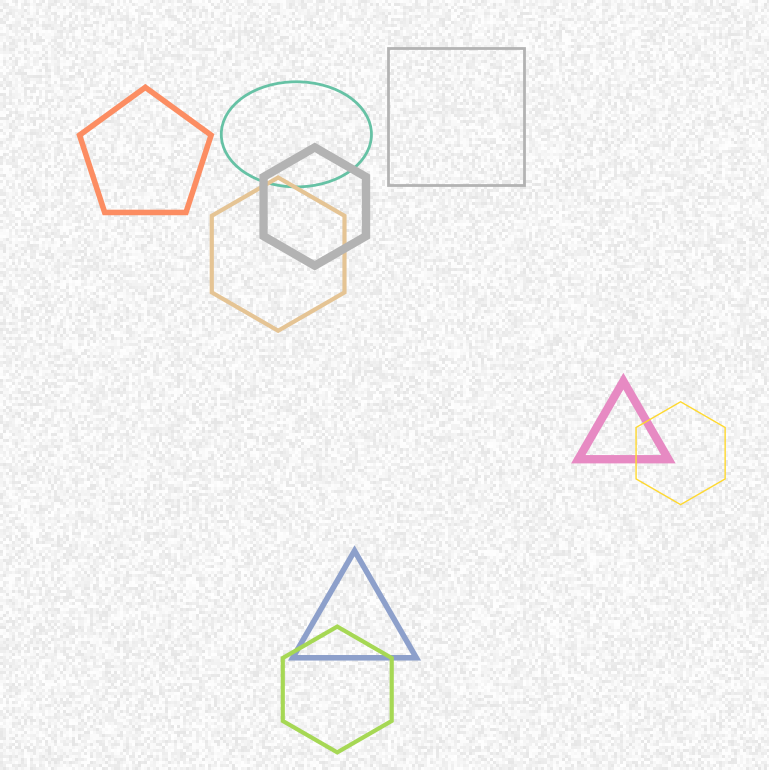[{"shape": "oval", "thickness": 1, "radius": 0.49, "center": [0.385, 0.826]}, {"shape": "pentagon", "thickness": 2, "radius": 0.45, "center": [0.189, 0.797]}, {"shape": "triangle", "thickness": 2, "radius": 0.46, "center": [0.46, 0.192]}, {"shape": "triangle", "thickness": 3, "radius": 0.34, "center": [0.81, 0.437]}, {"shape": "hexagon", "thickness": 1.5, "radius": 0.41, "center": [0.438, 0.105]}, {"shape": "hexagon", "thickness": 0.5, "radius": 0.33, "center": [0.884, 0.411]}, {"shape": "hexagon", "thickness": 1.5, "radius": 0.5, "center": [0.361, 0.67]}, {"shape": "square", "thickness": 1, "radius": 0.44, "center": [0.592, 0.849]}, {"shape": "hexagon", "thickness": 3, "radius": 0.38, "center": [0.409, 0.732]}]